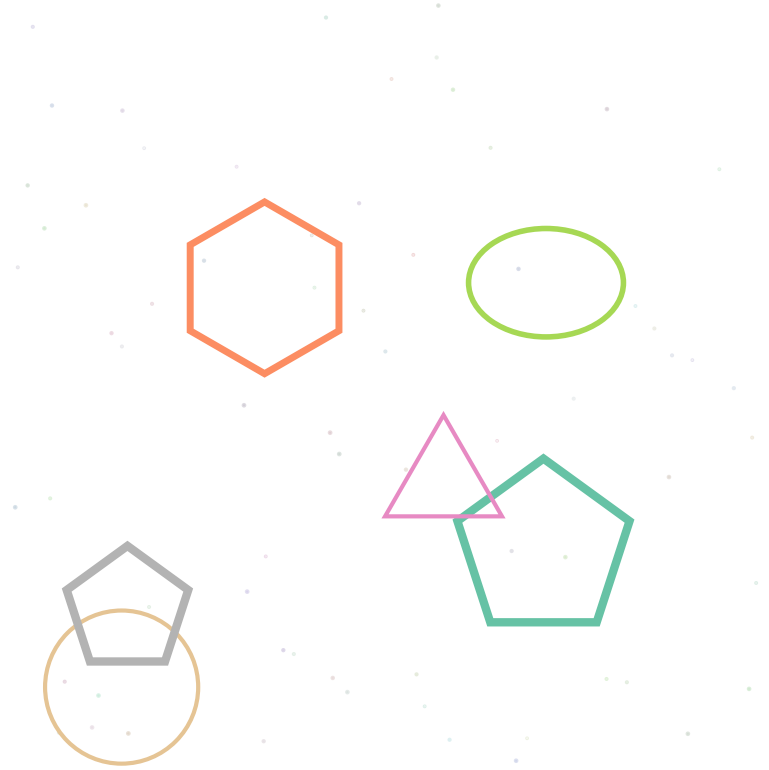[{"shape": "pentagon", "thickness": 3, "radius": 0.59, "center": [0.706, 0.287]}, {"shape": "hexagon", "thickness": 2.5, "radius": 0.56, "center": [0.344, 0.626]}, {"shape": "triangle", "thickness": 1.5, "radius": 0.44, "center": [0.576, 0.373]}, {"shape": "oval", "thickness": 2, "radius": 0.5, "center": [0.709, 0.633]}, {"shape": "circle", "thickness": 1.5, "radius": 0.5, "center": [0.158, 0.108]}, {"shape": "pentagon", "thickness": 3, "radius": 0.41, "center": [0.166, 0.208]}]